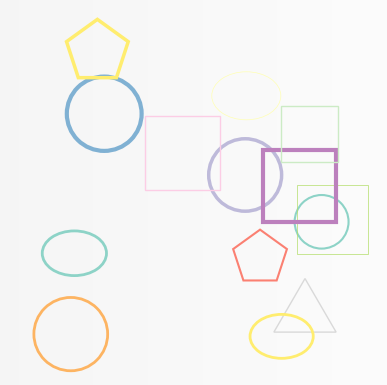[{"shape": "oval", "thickness": 2, "radius": 0.41, "center": [0.192, 0.342]}, {"shape": "circle", "thickness": 1.5, "radius": 0.35, "center": [0.83, 0.424]}, {"shape": "oval", "thickness": 0.5, "radius": 0.45, "center": [0.636, 0.751]}, {"shape": "circle", "thickness": 2.5, "radius": 0.47, "center": [0.633, 0.546]}, {"shape": "pentagon", "thickness": 1.5, "radius": 0.36, "center": [0.671, 0.331]}, {"shape": "circle", "thickness": 3, "radius": 0.48, "center": [0.269, 0.705]}, {"shape": "circle", "thickness": 2, "radius": 0.48, "center": [0.183, 0.132]}, {"shape": "square", "thickness": 0.5, "radius": 0.45, "center": [0.858, 0.43]}, {"shape": "square", "thickness": 1, "radius": 0.48, "center": [0.472, 0.603]}, {"shape": "triangle", "thickness": 1, "radius": 0.46, "center": [0.787, 0.184]}, {"shape": "square", "thickness": 3, "radius": 0.47, "center": [0.773, 0.517]}, {"shape": "square", "thickness": 1, "radius": 0.37, "center": [0.799, 0.651]}, {"shape": "pentagon", "thickness": 2.5, "radius": 0.42, "center": [0.251, 0.866]}, {"shape": "oval", "thickness": 2, "radius": 0.41, "center": [0.727, 0.126]}]